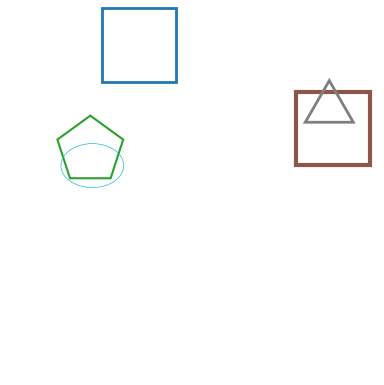[{"shape": "square", "thickness": 2, "radius": 0.48, "center": [0.361, 0.882]}, {"shape": "pentagon", "thickness": 1.5, "radius": 0.45, "center": [0.235, 0.61]}, {"shape": "square", "thickness": 3, "radius": 0.48, "center": [0.865, 0.667]}, {"shape": "triangle", "thickness": 2, "radius": 0.36, "center": [0.855, 0.719]}, {"shape": "oval", "thickness": 0.5, "radius": 0.41, "center": [0.24, 0.57]}]